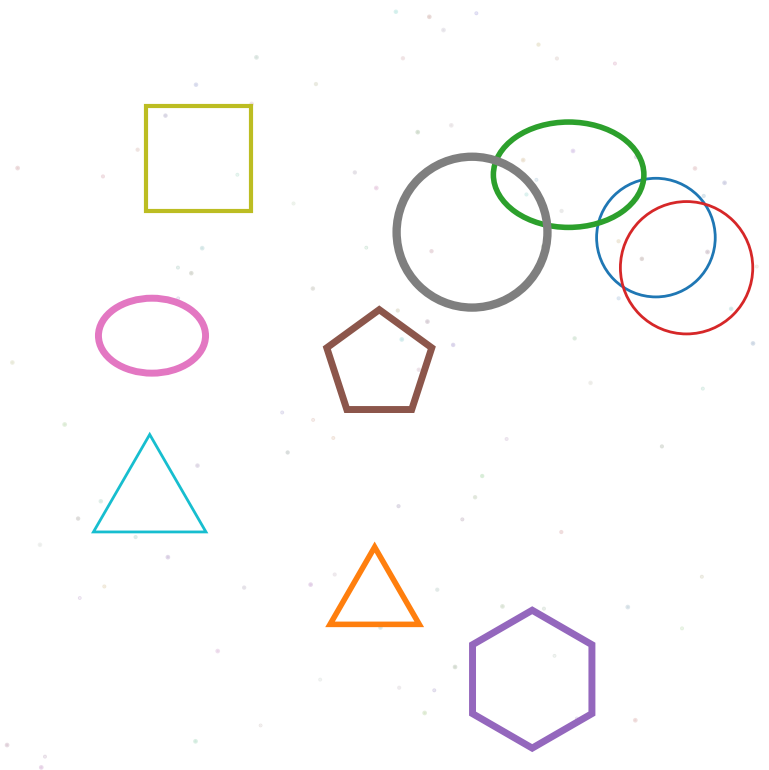[{"shape": "circle", "thickness": 1, "radius": 0.39, "center": [0.852, 0.691]}, {"shape": "triangle", "thickness": 2, "radius": 0.33, "center": [0.487, 0.223]}, {"shape": "oval", "thickness": 2, "radius": 0.49, "center": [0.738, 0.773]}, {"shape": "circle", "thickness": 1, "radius": 0.43, "center": [0.892, 0.652]}, {"shape": "hexagon", "thickness": 2.5, "radius": 0.45, "center": [0.691, 0.118]}, {"shape": "pentagon", "thickness": 2.5, "radius": 0.36, "center": [0.493, 0.526]}, {"shape": "oval", "thickness": 2.5, "radius": 0.35, "center": [0.197, 0.564]}, {"shape": "circle", "thickness": 3, "radius": 0.49, "center": [0.613, 0.698]}, {"shape": "square", "thickness": 1.5, "radius": 0.34, "center": [0.258, 0.794]}, {"shape": "triangle", "thickness": 1, "radius": 0.42, "center": [0.194, 0.351]}]